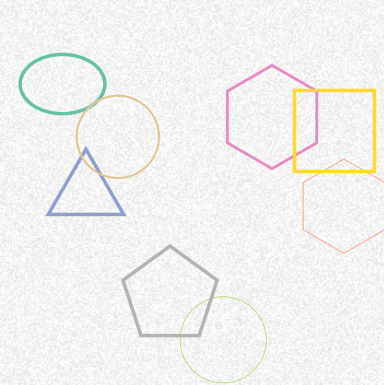[{"shape": "oval", "thickness": 2.5, "radius": 0.55, "center": [0.162, 0.782]}, {"shape": "hexagon", "thickness": 0.5, "radius": 0.61, "center": [0.893, 0.465]}, {"shape": "triangle", "thickness": 2.5, "radius": 0.57, "center": [0.223, 0.5]}, {"shape": "hexagon", "thickness": 2, "radius": 0.67, "center": [0.707, 0.696]}, {"shape": "circle", "thickness": 0.5, "radius": 0.56, "center": [0.58, 0.117]}, {"shape": "square", "thickness": 2.5, "radius": 0.52, "center": [0.868, 0.661]}, {"shape": "circle", "thickness": 1.5, "radius": 0.53, "center": [0.306, 0.645]}, {"shape": "pentagon", "thickness": 2.5, "radius": 0.64, "center": [0.442, 0.232]}]